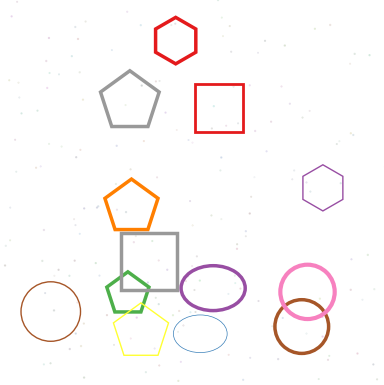[{"shape": "hexagon", "thickness": 2.5, "radius": 0.3, "center": [0.456, 0.895]}, {"shape": "square", "thickness": 2, "radius": 0.31, "center": [0.569, 0.719]}, {"shape": "oval", "thickness": 0.5, "radius": 0.35, "center": [0.52, 0.133]}, {"shape": "pentagon", "thickness": 2.5, "radius": 0.29, "center": [0.332, 0.236]}, {"shape": "oval", "thickness": 2.5, "radius": 0.42, "center": [0.554, 0.252]}, {"shape": "hexagon", "thickness": 1, "radius": 0.3, "center": [0.839, 0.512]}, {"shape": "pentagon", "thickness": 2.5, "radius": 0.36, "center": [0.341, 0.462]}, {"shape": "pentagon", "thickness": 1, "radius": 0.38, "center": [0.366, 0.138]}, {"shape": "circle", "thickness": 1, "radius": 0.39, "center": [0.132, 0.191]}, {"shape": "circle", "thickness": 2.5, "radius": 0.35, "center": [0.784, 0.152]}, {"shape": "circle", "thickness": 3, "radius": 0.35, "center": [0.799, 0.242]}, {"shape": "pentagon", "thickness": 2.5, "radius": 0.4, "center": [0.337, 0.736]}, {"shape": "square", "thickness": 2.5, "radius": 0.37, "center": [0.387, 0.321]}]